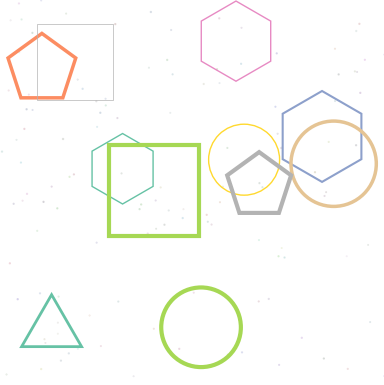[{"shape": "hexagon", "thickness": 1, "radius": 0.46, "center": [0.318, 0.562]}, {"shape": "triangle", "thickness": 2, "radius": 0.45, "center": [0.134, 0.145]}, {"shape": "pentagon", "thickness": 2.5, "radius": 0.46, "center": [0.109, 0.821]}, {"shape": "hexagon", "thickness": 1.5, "radius": 0.59, "center": [0.836, 0.646]}, {"shape": "hexagon", "thickness": 1, "radius": 0.52, "center": [0.613, 0.893]}, {"shape": "circle", "thickness": 3, "radius": 0.52, "center": [0.522, 0.15]}, {"shape": "square", "thickness": 3, "radius": 0.59, "center": [0.4, 0.505]}, {"shape": "circle", "thickness": 1, "radius": 0.46, "center": [0.634, 0.585]}, {"shape": "circle", "thickness": 2.5, "radius": 0.55, "center": [0.867, 0.575]}, {"shape": "square", "thickness": 0.5, "radius": 0.5, "center": [0.194, 0.839]}, {"shape": "pentagon", "thickness": 3, "radius": 0.44, "center": [0.673, 0.518]}]